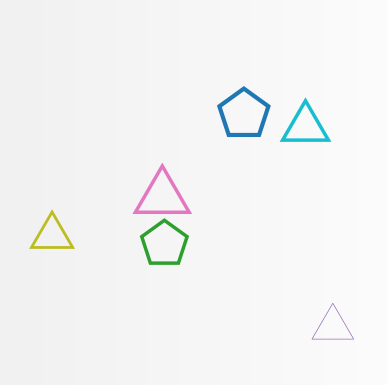[{"shape": "pentagon", "thickness": 3, "radius": 0.33, "center": [0.629, 0.703]}, {"shape": "pentagon", "thickness": 2.5, "radius": 0.31, "center": [0.424, 0.366]}, {"shape": "triangle", "thickness": 0.5, "radius": 0.31, "center": [0.859, 0.15]}, {"shape": "triangle", "thickness": 2.5, "radius": 0.4, "center": [0.419, 0.489]}, {"shape": "triangle", "thickness": 2, "radius": 0.31, "center": [0.134, 0.388]}, {"shape": "triangle", "thickness": 2.5, "radius": 0.34, "center": [0.788, 0.67]}]